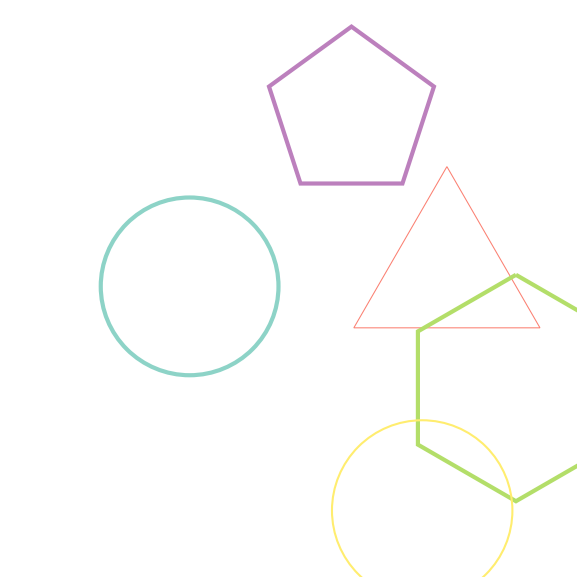[{"shape": "circle", "thickness": 2, "radius": 0.77, "center": [0.328, 0.503]}, {"shape": "triangle", "thickness": 0.5, "radius": 0.93, "center": [0.774, 0.525]}, {"shape": "hexagon", "thickness": 2, "radius": 0.98, "center": [0.893, 0.327]}, {"shape": "pentagon", "thickness": 2, "radius": 0.75, "center": [0.609, 0.803]}, {"shape": "circle", "thickness": 1, "radius": 0.78, "center": [0.731, 0.115]}]